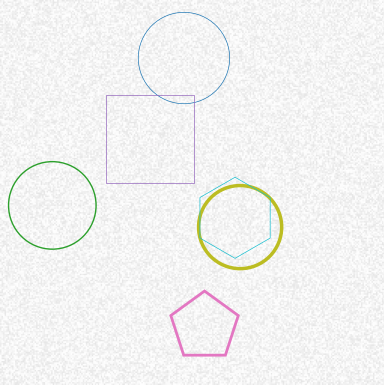[{"shape": "circle", "thickness": 0.5, "radius": 0.59, "center": [0.478, 0.849]}, {"shape": "circle", "thickness": 1, "radius": 0.57, "center": [0.136, 0.466]}, {"shape": "square", "thickness": 0.5, "radius": 0.57, "center": [0.389, 0.639]}, {"shape": "pentagon", "thickness": 2, "radius": 0.46, "center": [0.531, 0.152]}, {"shape": "circle", "thickness": 2.5, "radius": 0.54, "center": [0.624, 0.41]}, {"shape": "hexagon", "thickness": 0.5, "radius": 0.53, "center": [0.611, 0.434]}]